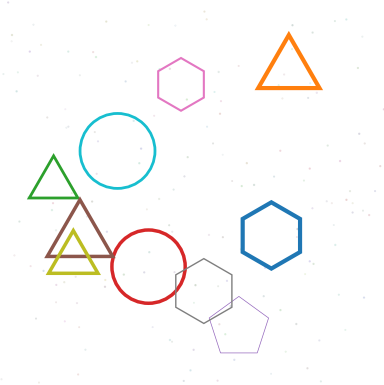[{"shape": "hexagon", "thickness": 3, "radius": 0.43, "center": [0.705, 0.388]}, {"shape": "triangle", "thickness": 3, "radius": 0.46, "center": [0.75, 0.817]}, {"shape": "triangle", "thickness": 2, "radius": 0.36, "center": [0.139, 0.522]}, {"shape": "circle", "thickness": 2.5, "radius": 0.48, "center": [0.386, 0.307]}, {"shape": "pentagon", "thickness": 0.5, "radius": 0.41, "center": [0.62, 0.149]}, {"shape": "triangle", "thickness": 2.5, "radius": 0.49, "center": [0.208, 0.383]}, {"shape": "hexagon", "thickness": 1.5, "radius": 0.34, "center": [0.47, 0.781]}, {"shape": "hexagon", "thickness": 1, "radius": 0.42, "center": [0.529, 0.244]}, {"shape": "triangle", "thickness": 2.5, "radius": 0.37, "center": [0.19, 0.327]}, {"shape": "circle", "thickness": 2, "radius": 0.49, "center": [0.305, 0.608]}]